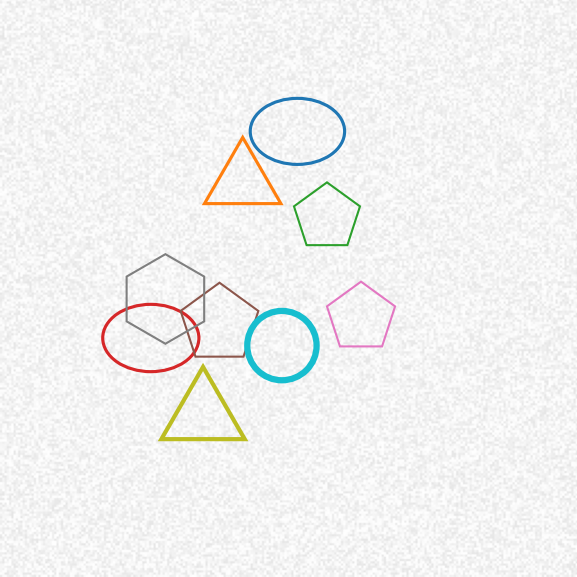[{"shape": "oval", "thickness": 1.5, "radius": 0.41, "center": [0.515, 0.772]}, {"shape": "triangle", "thickness": 1.5, "radius": 0.38, "center": [0.42, 0.685]}, {"shape": "pentagon", "thickness": 1, "radius": 0.3, "center": [0.566, 0.623]}, {"shape": "oval", "thickness": 1.5, "radius": 0.42, "center": [0.261, 0.414]}, {"shape": "pentagon", "thickness": 1, "radius": 0.35, "center": [0.38, 0.439]}, {"shape": "pentagon", "thickness": 1, "radius": 0.31, "center": [0.625, 0.449]}, {"shape": "hexagon", "thickness": 1, "radius": 0.39, "center": [0.286, 0.481]}, {"shape": "triangle", "thickness": 2, "radius": 0.42, "center": [0.352, 0.28]}, {"shape": "circle", "thickness": 3, "radius": 0.3, "center": [0.488, 0.401]}]